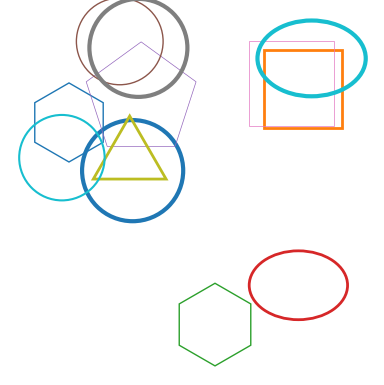[{"shape": "hexagon", "thickness": 1, "radius": 0.51, "center": [0.179, 0.682]}, {"shape": "circle", "thickness": 3, "radius": 0.66, "center": [0.345, 0.557]}, {"shape": "square", "thickness": 2, "radius": 0.51, "center": [0.787, 0.769]}, {"shape": "hexagon", "thickness": 1, "radius": 0.54, "center": [0.558, 0.157]}, {"shape": "oval", "thickness": 2, "radius": 0.64, "center": [0.775, 0.259]}, {"shape": "pentagon", "thickness": 0.5, "radius": 0.75, "center": [0.367, 0.741]}, {"shape": "circle", "thickness": 1, "radius": 0.56, "center": [0.311, 0.892]}, {"shape": "square", "thickness": 0.5, "radius": 0.55, "center": [0.758, 0.782]}, {"shape": "circle", "thickness": 3, "radius": 0.64, "center": [0.359, 0.876]}, {"shape": "triangle", "thickness": 2, "radius": 0.55, "center": [0.337, 0.589]}, {"shape": "circle", "thickness": 1.5, "radius": 0.55, "center": [0.161, 0.59]}, {"shape": "oval", "thickness": 3, "radius": 0.7, "center": [0.809, 0.848]}]